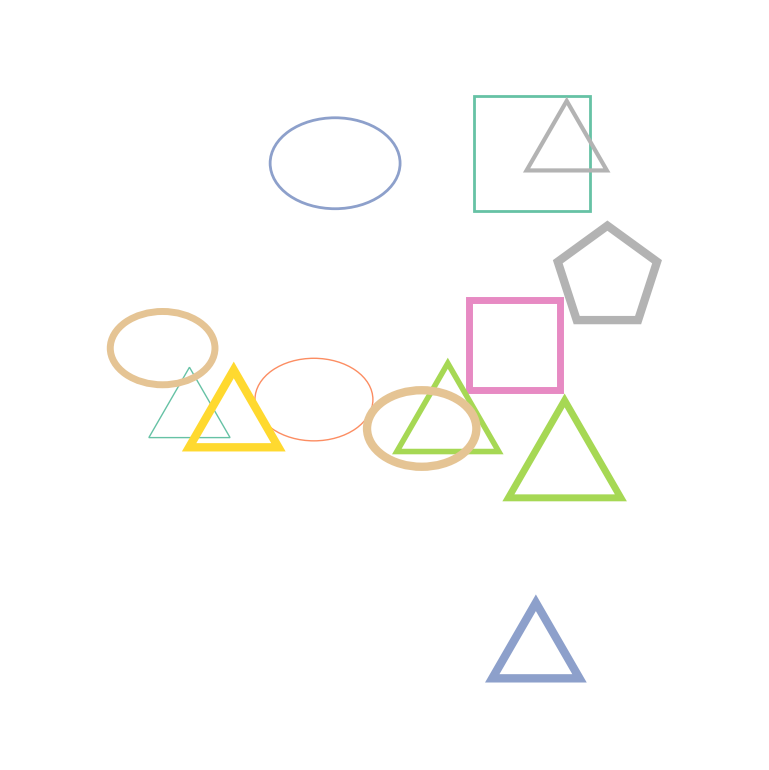[{"shape": "square", "thickness": 1, "radius": 0.38, "center": [0.691, 0.8]}, {"shape": "triangle", "thickness": 0.5, "radius": 0.3, "center": [0.246, 0.462]}, {"shape": "oval", "thickness": 0.5, "radius": 0.38, "center": [0.408, 0.481]}, {"shape": "oval", "thickness": 1, "radius": 0.42, "center": [0.435, 0.788]}, {"shape": "triangle", "thickness": 3, "radius": 0.33, "center": [0.696, 0.152]}, {"shape": "square", "thickness": 2.5, "radius": 0.29, "center": [0.668, 0.552]}, {"shape": "triangle", "thickness": 2.5, "radius": 0.42, "center": [0.733, 0.396]}, {"shape": "triangle", "thickness": 2, "radius": 0.38, "center": [0.582, 0.452]}, {"shape": "triangle", "thickness": 3, "radius": 0.33, "center": [0.304, 0.453]}, {"shape": "oval", "thickness": 3, "radius": 0.36, "center": [0.548, 0.444]}, {"shape": "oval", "thickness": 2.5, "radius": 0.34, "center": [0.211, 0.548]}, {"shape": "triangle", "thickness": 1.5, "radius": 0.3, "center": [0.736, 0.809]}, {"shape": "pentagon", "thickness": 3, "radius": 0.34, "center": [0.789, 0.639]}]